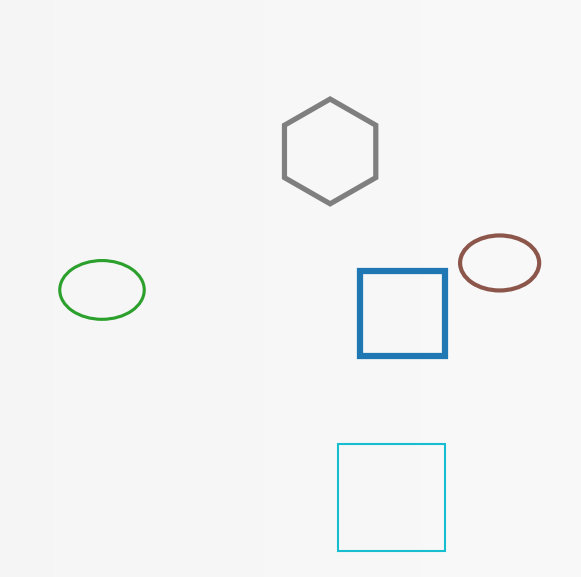[{"shape": "square", "thickness": 3, "radius": 0.37, "center": [0.692, 0.456]}, {"shape": "oval", "thickness": 1.5, "radius": 0.36, "center": [0.175, 0.497]}, {"shape": "oval", "thickness": 2, "radius": 0.34, "center": [0.86, 0.544]}, {"shape": "hexagon", "thickness": 2.5, "radius": 0.45, "center": [0.568, 0.737]}, {"shape": "square", "thickness": 1, "radius": 0.46, "center": [0.674, 0.137]}]